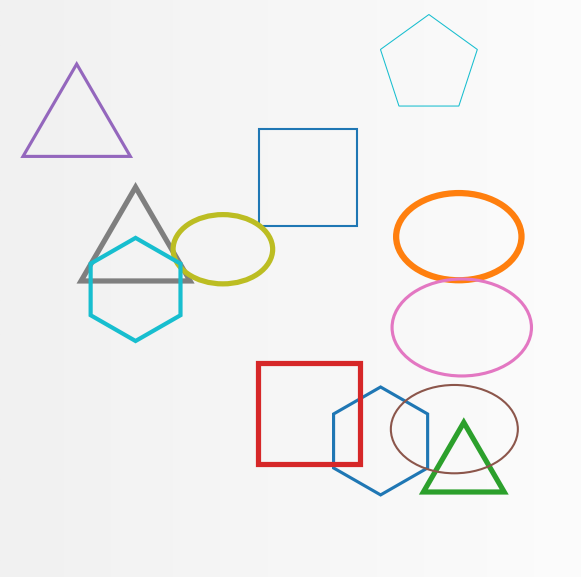[{"shape": "square", "thickness": 1, "radius": 0.42, "center": [0.53, 0.692]}, {"shape": "hexagon", "thickness": 1.5, "radius": 0.47, "center": [0.655, 0.236]}, {"shape": "oval", "thickness": 3, "radius": 0.54, "center": [0.789, 0.589]}, {"shape": "triangle", "thickness": 2.5, "radius": 0.4, "center": [0.798, 0.187]}, {"shape": "square", "thickness": 2.5, "radius": 0.43, "center": [0.532, 0.283]}, {"shape": "triangle", "thickness": 1.5, "radius": 0.53, "center": [0.132, 0.782]}, {"shape": "oval", "thickness": 1, "radius": 0.55, "center": [0.782, 0.256]}, {"shape": "oval", "thickness": 1.5, "radius": 0.6, "center": [0.794, 0.432]}, {"shape": "triangle", "thickness": 2.5, "radius": 0.54, "center": [0.233, 0.567]}, {"shape": "oval", "thickness": 2.5, "radius": 0.43, "center": [0.383, 0.568]}, {"shape": "pentagon", "thickness": 0.5, "radius": 0.44, "center": [0.738, 0.886]}, {"shape": "hexagon", "thickness": 2, "radius": 0.45, "center": [0.233, 0.498]}]